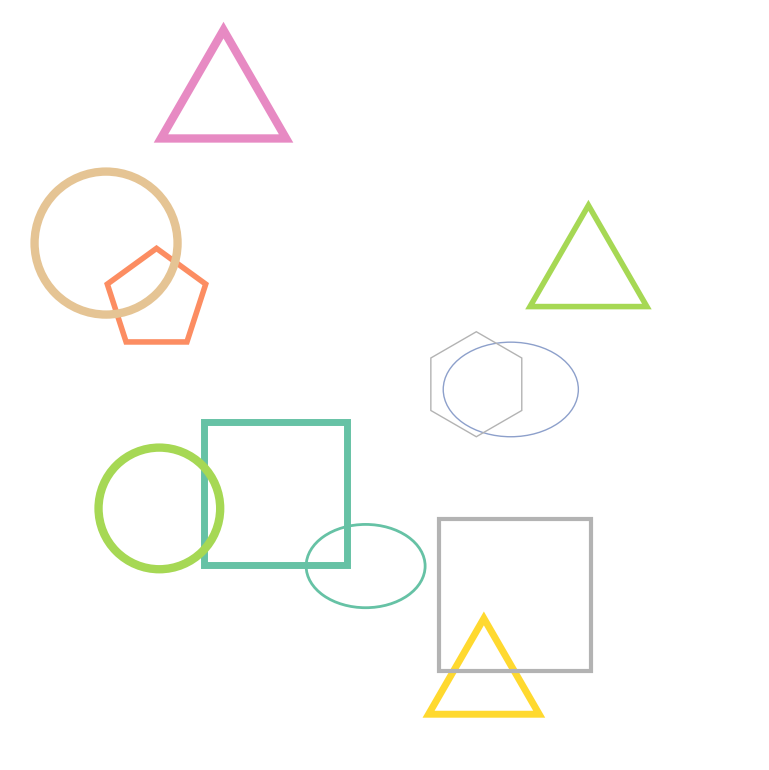[{"shape": "square", "thickness": 2.5, "radius": 0.46, "center": [0.358, 0.36]}, {"shape": "oval", "thickness": 1, "radius": 0.39, "center": [0.475, 0.265]}, {"shape": "pentagon", "thickness": 2, "radius": 0.34, "center": [0.203, 0.61]}, {"shape": "oval", "thickness": 0.5, "radius": 0.44, "center": [0.663, 0.494]}, {"shape": "triangle", "thickness": 3, "radius": 0.47, "center": [0.29, 0.867]}, {"shape": "circle", "thickness": 3, "radius": 0.39, "center": [0.207, 0.34]}, {"shape": "triangle", "thickness": 2, "radius": 0.44, "center": [0.764, 0.646]}, {"shape": "triangle", "thickness": 2.5, "radius": 0.41, "center": [0.628, 0.114]}, {"shape": "circle", "thickness": 3, "radius": 0.46, "center": [0.138, 0.684]}, {"shape": "hexagon", "thickness": 0.5, "radius": 0.34, "center": [0.619, 0.501]}, {"shape": "square", "thickness": 1.5, "radius": 0.49, "center": [0.669, 0.227]}]